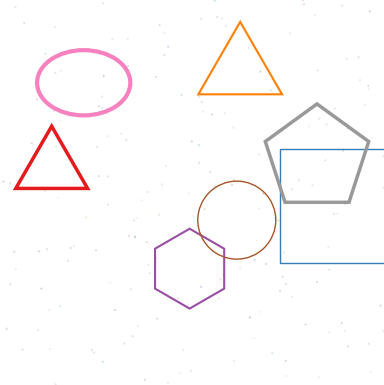[{"shape": "triangle", "thickness": 2.5, "radius": 0.54, "center": [0.134, 0.564]}, {"shape": "square", "thickness": 1, "radius": 0.74, "center": [0.877, 0.465]}, {"shape": "hexagon", "thickness": 1.5, "radius": 0.52, "center": [0.493, 0.302]}, {"shape": "triangle", "thickness": 1.5, "radius": 0.63, "center": [0.624, 0.818]}, {"shape": "circle", "thickness": 1, "radius": 0.51, "center": [0.615, 0.428]}, {"shape": "oval", "thickness": 3, "radius": 0.61, "center": [0.217, 0.785]}, {"shape": "pentagon", "thickness": 2.5, "radius": 0.71, "center": [0.823, 0.589]}]